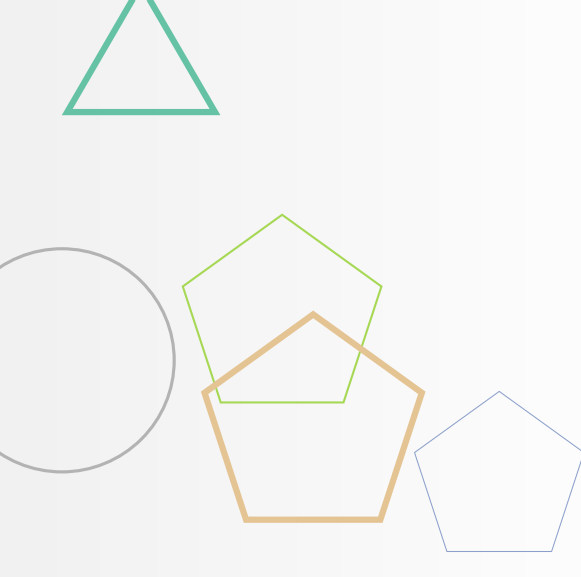[{"shape": "triangle", "thickness": 3, "radius": 0.73, "center": [0.243, 0.878]}, {"shape": "pentagon", "thickness": 0.5, "radius": 0.77, "center": [0.859, 0.168]}, {"shape": "pentagon", "thickness": 1, "radius": 0.9, "center": [0.485, 0.448]}, {"shape": "pentagon", "thickness": 3, "radius": 0.98, "center": [0.539, 0.258]}, {"shape": "circle", "thickness": 1.5, "radius": 0.97, "center": [0.106, 0.375]}]